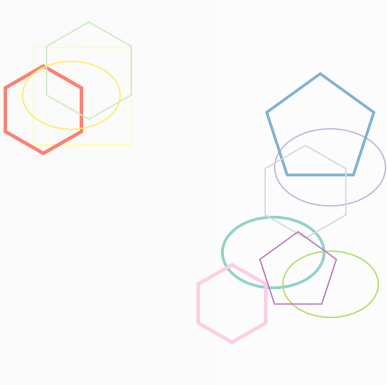[{"shape": "oval", "thickness": 2, "radius": 0.66, "center": [0.705, 0.344]}, {"shape": "square", "thickness": 1, "radius": 0.63, "center": [0.212, 0.752]}, {"shape": "oval", "thickness": 1, "radius": 0.71, "center": [0.852, 0.565]}, {"shape": "hexagon", "thickness": 2.5, "radius": 0.57, "center": [0.112, 0.715]}, {"shape": "pentagon", "thickness": 2, "radius": 0.73, "center": [0.826, 0.663]}, {"shape": "oval", "thickness": 1, "radius": 0.62, "center": [0.853, 0.262]}, {"shape": "hexagon", "thickness": 2.5, "radius": 0.5, "center": [0.599, 0.212]}, {"shape": "hexagon", "thickness": 1, "radius": 0.6, "center": [0.788, 0.502]}, {"shape": "pentagon", "thickness": 1, "radius": 0.52, "center": [0.769, 0.294]}, {"shape": "hexagon", "thickness": 1, "radius": 0.63, "center": [0.229, 0.816]}, {"shape": "oval", "thickness": 1, "radius": 0.63, "center": [0.184, 0.753]}]